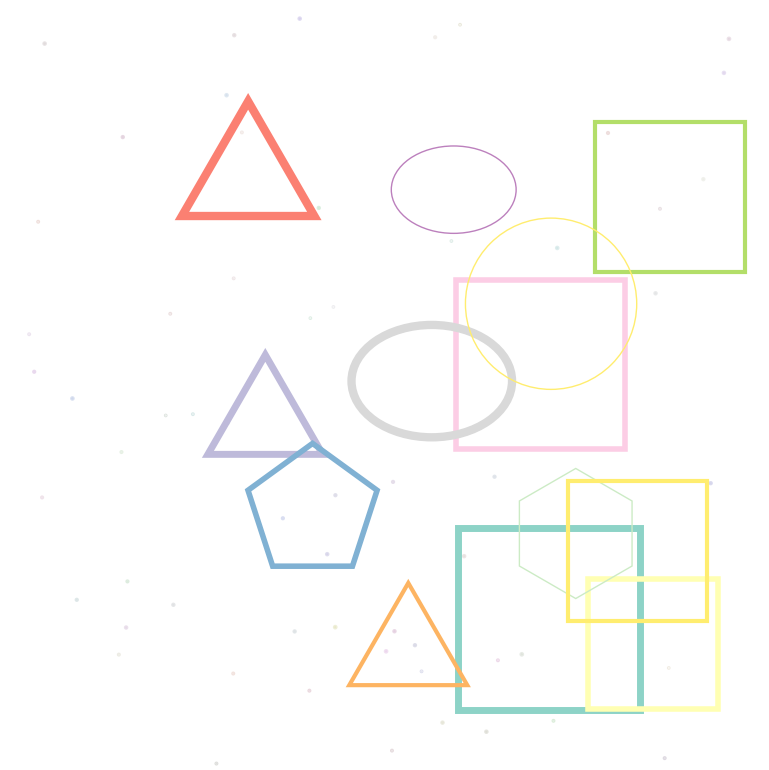[{"shape": "square", "thickness": 2.5, "radius": 0.59, "center": [0.713, 0.196]}, {"shape": "square", "thickness": 2, "radius": 0.42, "center": [0.848, 0.163]}, {"shape": "triangle", "thickness": 2.5, "radius": 0.43, "center": [0.345, 0.453]}, {"shape": "triangle", "thickness": 3, "radius": 0.5, "center": [0.322, 0.769]}, {"shape": "pentagon", "thickness": 2, "radius": 0.44, "center": [0.406, 0.336]}, {"shape": "triangle", "thickness": 1.5, "radius": 0.44, "center": [0.53, 0.154]}, {"shape": "square", "thickness": 1.5, "radius": 0.49, "center": [0.87, 0.744]}, {"shape": "square", "thickness": 2, "radius": 0.55, "center": [0.702, 0.526]}, {"shape": "oval", "thickness": 3, "radius": 0.52, "center": [0.561, 0.505]}, {"shape": "oval", "thickness": 0.5, "radius": 0.41, "center": [0.589, 0.754]}, {"shape": "hexagon", "thickness": 0.5, "radius": 0.42, "center": [0.748, 0.307]}, {"shape": "circle", "thickness": 0.5, "radius": 0.56, "center": [0.716, 0.606]}, {"shape": "square", "thickness": 1.5, "radius": 0.45, "center": [0.828, 0.285]}]